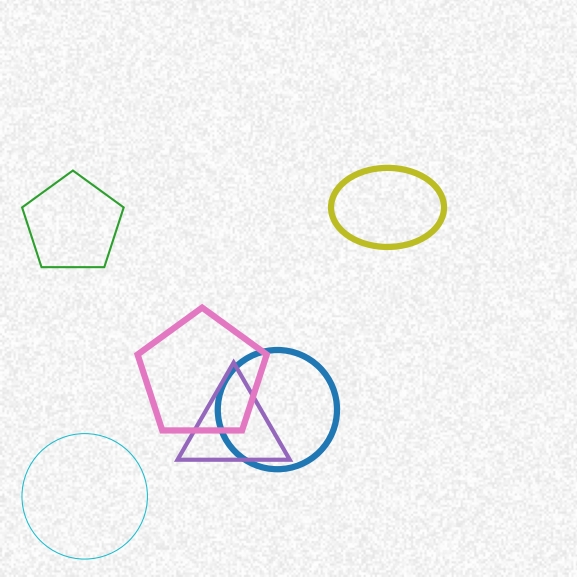[{"shape": "circle", "thickness": 3, "radius": 0.52, "center": [0.48, 0.29]}, {"shape": "pentagon", "thickness": 1, "radius": 0.46, "center": [0.126, 0.611]}, {"shape": "triangle", "thickness": 2, "radius": 0.56, "center": [0.405, 0.259]}, {"shape": "pentagon", "thickness": 3, "radius": 0.59, "center": [0.35, 0.349]}, {"shape": "oval", "thickness": 3, "radius": 0.49, "center": [0.671, 0.64]}, {"shape": "circle", "thickness": 0.5, "radius": 0.54, "center": [0.147, 0.14]}]